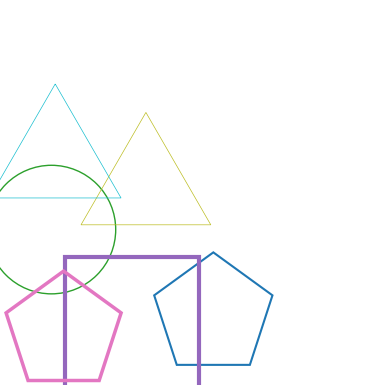[{"shape": "pentagon", "thickness": 1.5, "radius": 0.81, "center": [0.554, 0.183]}, {"shape": "circle", "thickness": 1, "radius": 0.83, "center": [0.134, 0.404]}, {"shape": "square", "thickness": 3, "radius": 0.87, "center": [0.342, 0.157]}, {"shape": "pentagon", "thickness": 2.5, "radius": 0.79, "center": [0.165, 0.139]}, {"shape": "triangle", "thickness": 0.5, "radius": 0.97, "center": [0.379, 0.513]}, {"shape": "triangle", "thickness": 0.5, "radius": 0.99, "center": [0.143, 0.585]}]